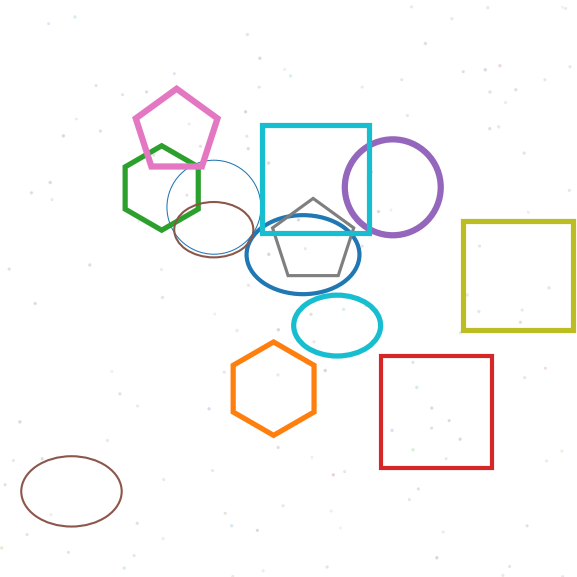[{"shape": "circle", "thickness": 0.5, "radius": 0.41, "center": [0.37, 0.64]}, {"shape": "oval", "thickness": 2, "radius": 0.49, "center": [0.525, 0.558]}, {"shape": "hexagon", "thickness": 2.5, "radius": 0.4, "center": [0.474, 0.326]}, {"shape": "hexagon", "thickness": 2.5, "radius": 0.37, "center": [0.28, 0.674]}, {"shape": "square", "thickness": 2, "radius": 0.48, "center": [0.756, 0.286]}, {"shape": "circle", "thickness": 3, "radius": 0.42, "center": [0.68, 0.675]}, {"shape": "oval", "thickness": 1, "radius": 0.34, "center": [0.37, 0.601]}, {"shape": "oval", "thickness": 1, "radius": 0.43, "center": [0.124, 0.148]}, {"shape": "pentagon", "thickness": 3, "radius": 0.37, "center": [0.306, 0.771]}, {"shape": "pentagon", "thickness": 1.5, "radius": 0.37, "center": [0.542, 0.582]}, {"shape": "square", "thickness": 2.5, "radius": 0.47, "center": [0.897, 0.523]}, {"shape": "square", "thickness": 2.5, "radius": 0.47, "center": [0.546, 0.689]}, {"shape": "oval", "thickness": 2.5, "radius": 0.38, "center": [0.584, 0.435]}]